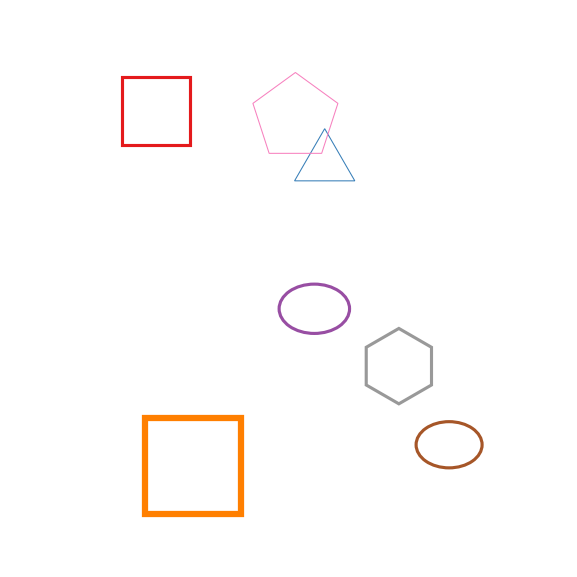[{"shape": "square", "thickness": 1.5, "radius": 0.3, "center": [0.271, 0.807]}, {"shape": "triangle", "thickness": 0.5, "radius": 0.3, "center": [0.562, 0.716]}, {"shape": "oval", "thickness": 1.5, "radius": 0.3, "center": [0.544, 0.464]}, {"shape": "square", "thickness": 3, "radius": 0.42, "center": [0.334, 0.192]}, {"shape": "oval", "thickness": 1.5, "radius": 0.29, "center": [0.778, 0.229]}, {"shape": "pentagon", "thickness": 0.5, "radius": 0.39, "center": [0.512, 0.796]}, {"shape": "hexagon", "thickness": 1.5, "radius": 0.33, "center": [0.691, 0.365]}]